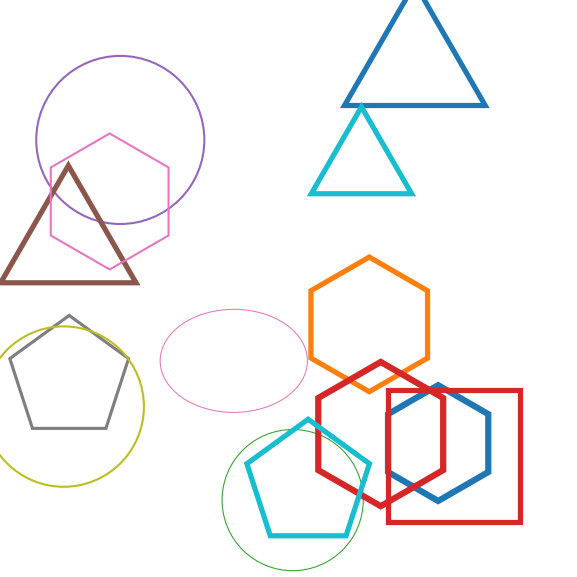[{"shape": "triangle", "thickness": 2.5, "radius": 0.7, "center": [0.718, 0.887]}, {"shape": "hexagon", "thickness": 3, "radius": 0.5, "center": [0.759, 0.232]}, {"shape": "hexagon", "thickness": 2.5, "radius": 0.58, "center": [0.639, 0.437]}, {"shape": "circle", "thickness": 0.5, "radius": 0.61, "center": [0.507, 0.133]}, {"shape": "hexagon", "thickness": 3, "radius": 0.62, "center": [0.659, 0.248]}, {"shape": "square", "thickness": 2.5, "radius": 0.57, "center": [0.787, 0.21]}, {"shape": "circle", "thickness": 1, "radius": 0.73, "center": [0.208, 0.757]}, {"shape": "triangle", "thickness": 2.5, "radius": 0.68, "center": [0.118, 0.577]}, {"shape": "oval", "thickness": 0.5, "radius": 0.64, "center": [0.405, 0.374]}, {"shape": "hexagon", "thickness": 1, "radius": 0.59, "center": [0.19, 0.65]}, {"shape": "pentagon", "thickness": 1.5, "radius": 0.54, "center": [0.12, 0.345]}, {"shape": "circle", "thickness": 1, "radius": 0.69, "center": [0.11, 0.295]}, {"shape": "pentagon", "thickness": 2.5, "radius": 0.56, "center": [0.534, 0.162]}, {"shape": "triangle", "thickness": 2.5, "radius": 0.5, "center": [0.626, 0.714]}]